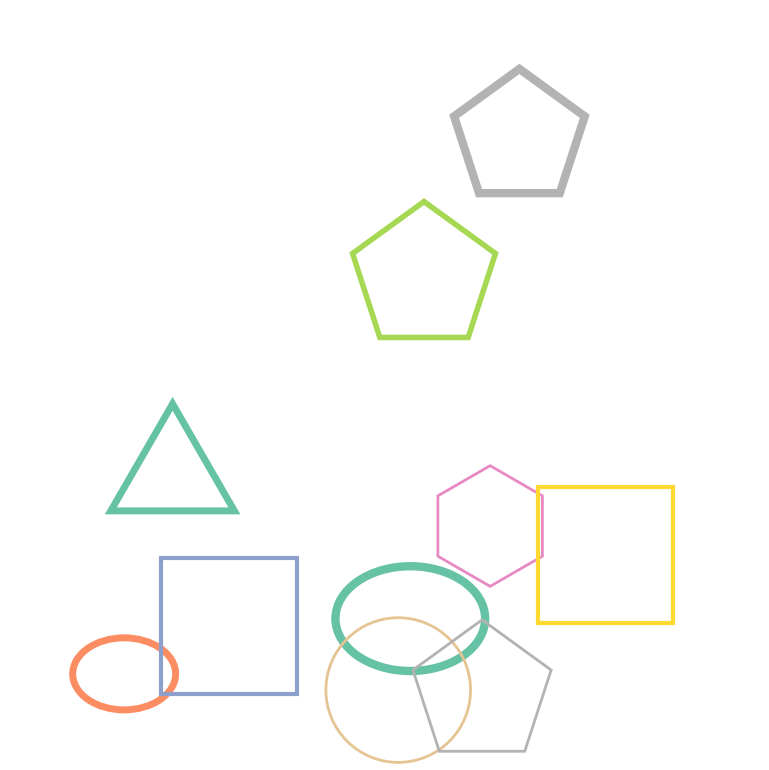[{"shape": "triangle", "thickness": 2.5, "radius": 0.46, "center": [0.224, 0.383]}, {"shape": "oval", "thickness": 3, "radius": 0.49, "center": [0.533, 0.197]}, {"shape": "oval", "thickness": 2.5, "radius": 0.33, "center": [0.161, 0.125]}, {"shape": "square", "thickness": 1.5, "radius": 0.44, "center": [0.297, 0.187]}, {"shape": "hexagon", "thickness": 1, "radius": 0.39, "center": [0.637, 0.317]}, {"shape": "pentagon", "thickness": 2, "radius": 0.49, "center": [0.551, 0.641]}, {"shape": "square", "thickness": 1.5, "radius": 0.44, "center": [0.787, 0.279]}, {"shape": "circle", "thickness": 1, "radius": 0.47, "center": [0.517, 0.104]}, {"shape": "pentagon", "thickness": 1, "radius": 0.47, "center": [0.626, 0.101]}, {"shape": "pentagon", "thickness": 3, "radius": 0.45, "center": [0.675, 0.821]}]